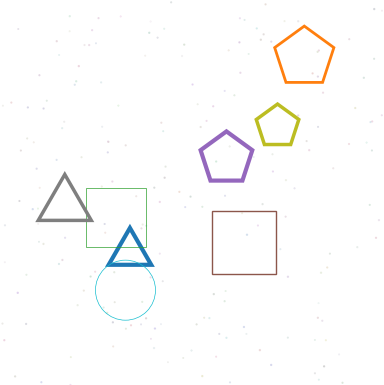[{"shape": "triangle", "thickness": 3, "radius": 0.32, "center": [0.338, 0.344]}, {"shape": "pentagon", "thickness": 2, "radius": 0.4, "center": [0.79, 0.851]}, {"shape": "square", "thickness": 0.5, "radius": 0.39, "center": [0.302, 0.435]}, {"shape": "pentagon", "thickness": 3, "radius": 0.35, "center": [0.588, 0.588]}, {"shape": "square", "thickness": 1, "radius": 0.42, "center": [0.633, 0.37]}, {"shape": "triangle", "thickness": 2.5, "radius": 0.4, "center": [0.168, 0.467]}, {"shape": "pentagon", "thickness": 2.5, "radius": 0.29, "center": [0.721, 0.672]}, {"shape": "circle", "thickness": 0.5, "radius": 0.39, "center": [0.326, 0.246]}]